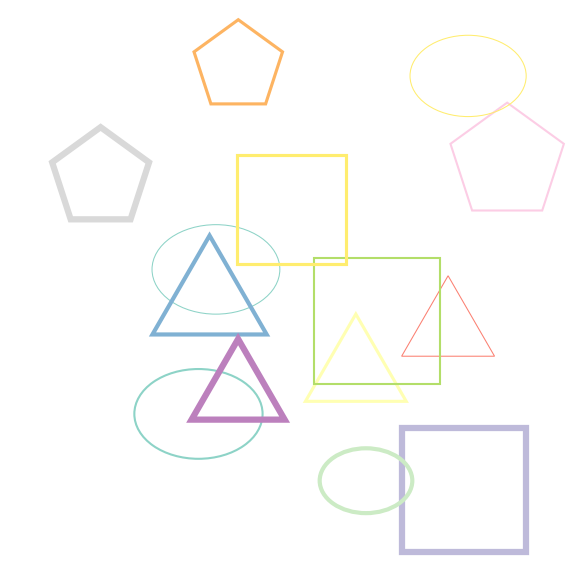[{"shape": "oval", "thickness": 0.5, "radius": 0.55, "center": [0.374, 0.533]}, {"shape": "oval", "thickness": 1, "radius": 0.56, "center": [0.344, 0.282]}, {"shape": "triangle", "thickness": 1.5, "radius": 0.5, "center": [0.616, 0.355]}, {"shape": "square", "thickness": 3, "radius": 0.54, "center": [0.803, 0.151]}, {"shape": "triangle", "thickness": 0.5, "radius": 0.46, "center": [0.776, 0.429]}, {"shape": "triangle", "thickness": 2, "radius": 0.57, "center": [0.363, 0.477]}, {"shape": "pentagon", "thickness": 1.5, "radius": 0.4, "center": [0.413, 0.884]}, {"shape": "square", "thickness": 1, "radius": 0.54, "center": [0.653, 0.444]}, {"shape": "pentagon", "thickness": 1, "radius": 0.52, "center": [0.878, 0.718]}, {"shape": "pentagon", "thickness": 3, "radius": 0.44, "center": [0.174, 0.691]}, {"shape": "triangle", "thickness": 3, "radius": 0.47, "center": [0.412, 0.319]}, {"shape": "oval", "thickness": 2, "radius": 0.4, "center": [0.634, 0.167]}, {"shape": "square", "thickness": 1.5, "radius": 0.47, "center": [0.505, 0.636]}, {"shape": "oval", "thickness": 0.5, "radius": 0.5, "center": [0.811, 0.868]}]